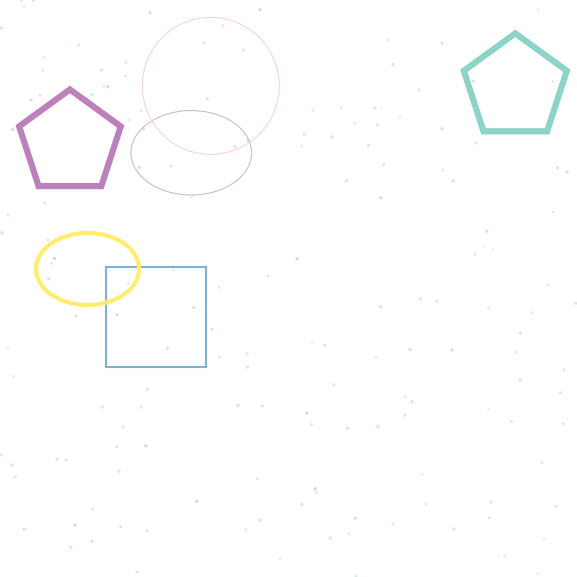[{"shape": "pentagon", "thickness": 3, "radius": 0.47, "center": [0.892, 0.848]}, {"shape": "oval", "thickness": 0.5, "radius": 0.52, "center": [0.331, 0.735]}, {"shape": "square", "thickness": 1, "radius": 0.43, "center": [0.271, 0.451]}, {"shape": "circle", "thickness": 0.5, "radius": 0.59, "center": [0.365, 0.85]}, {"shape": "pentagon", "thickness": 3, "radius": 0.46, "center": [0.121, 0.752]}, {"shape": "oval", "thickness": 2, "radius": 0.45, "center": [0.152, 0.533]}]